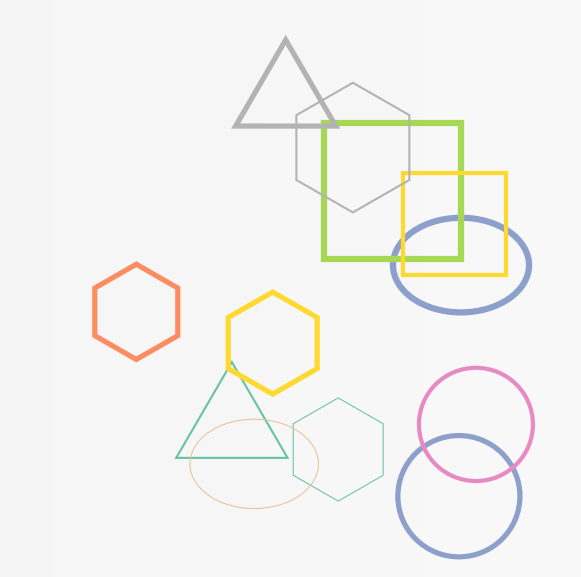[{"shape": "hexagon", "thickness": 0.5, "radius": 0.45, "center": [0.582, 0.221]}, {"shape": "triangle", "thickness": 1, "radius": 0.55, "center": [0.399, 0.262]}, {"shape": "hexagon", "thickness": 2.5, "radius": 0.41, "center": [0.234, 0.459]}, {"shape": "circle", "thickness": 2.5, "radius": 0.53, "center": [0.789, 0.14]}, {"shape": "oval", "thickness": 3, "radius": 0.59, "center": [0.793, 0.54]}, {"shape": "circle", "thickness": 2, "radius": 0.49, "center": [0.819, 0.264]}, {"shape": "square", "thickness": 3, "radius": 0.59, "center": [0.675, 0.669]}, {"shape": "hexagon", "thickness": 2.5, "radius": 0.44, "center": [0.469, 0.405]}, {"shape": "square", "thickness": 2, "radius": 0.44, "center": [0.782, 0.611]}, {"shape": "oval", "thickness": 0.5, "radius": 0.55, "center": [0.437, 0.196]}, {"shape": "triangle", "thickness": 2.5, "radius": 0.5, "center": [0.492, 0.831]}, {"shape": "hexagon", "thickness": 1, "radius": 0.56, "center": [0.607, 0.744]}]